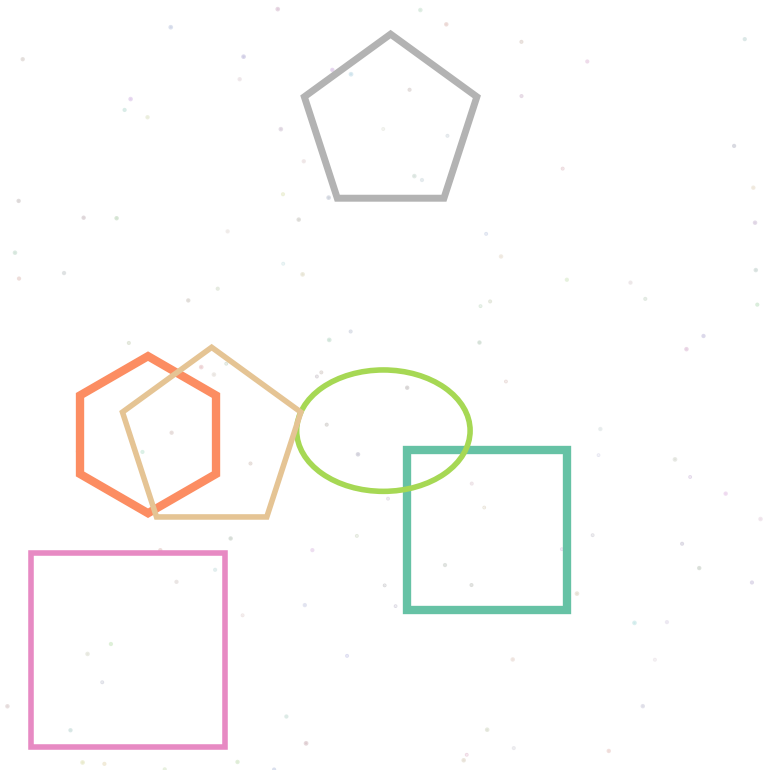[{"shape": "square", "thickness": 3, "radius": 0.52, "center": [0.632, 0.311]}, {"shape": "hexagon", "thickness": 3, "radius": 0.51, "center": [0.192, 0.435]}, {"shape": "square", "thickness": 2, "radius": 0.63, "center": [0.166, 0.156]}, {"shape": "oval", "thickness": 2, "radius": 0.56, "center": [0.498, 0.441]}, {"shape": "pentagon", "thickness": 2, "radius": 0.61, "center": [0.275, 0.427]}, {"shape": "pentagon", "thickness": 2.5, "radius": 0.59, "center": [0.507, 0.838]}]